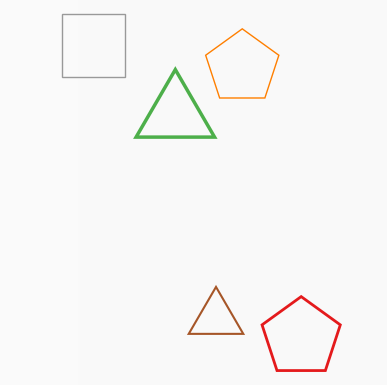[{"shape": "pentagon", "thickness": 2, "radius": 0.53, "center": [0.777, 0.123]}, {"shape": "triangle", "thickness": 2.5, "radius": 0.58, "center": [0.452, 0.702]}, {"shape": "pentagon", "thickness": 1, "radius": 0.5, "center": [0.625, 0.826]}, {"shape": "triangle", "thickness": 1.5, "radius": 0.41, "center": [0.557, 0.173]}, {"shape": "square", "thickness": 1, "radius": 0.41, "center": [0.241, 0.882]}]